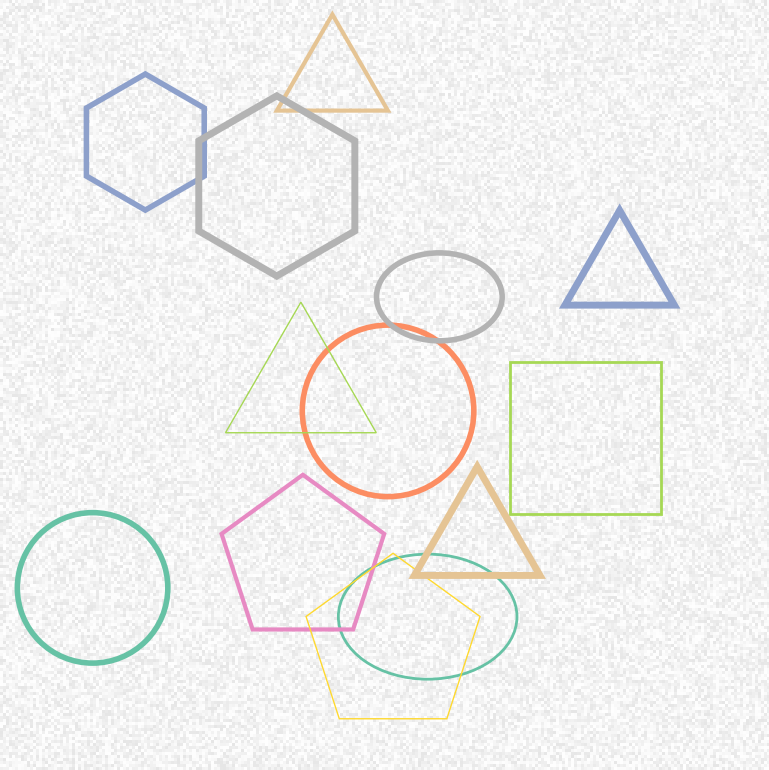[{"shape": "circle", "thickness": 2, "radius": 0.49, "center": [0.12, 0.237]}, {"shape": "oval", "thickness": 1, "radius": 0.58, "center": [0.555, 0.199]}, {"shape": "circle", "thickness": 2, "radius": 0.56, "center": [0.504, 0.466]}, {"shape": "triangle", "thickness": 2.5, "radius": 0.41, "center": [0.805, 0.645]}, {"shape": "hexagon", "thickness": 2, "radius": 0.44, "center": [0.189, 0.816]}, {"shape": "pentagon", "thickness": 1.5, "radius": 0.56, "center": [0.393, 0.272]}, {"shape": "square", "thickness": 1, "radius": 0.49, "center": [0.76, 0.431]}, {"shape": "triangle", "thickness": 0.5, "radius": 0.57, "center": [0.391, 0.495]}, {"shape": "pentagon", "thickness": 0.5, "radius": 0.59, "center": [0.51, 0.163]}, {"shape": "triangle", "thickness": 2.5, "radius": 0.47, "center": [0.62, 0.3]}, {"shape": "triangle", "thickness": 1.5, "radius": 0.42, "center": [0.432, 0.898]}, {"shape": "hexagon", "thickness": 2.5, "radius": 0.59, "center": [0.359, 0.759]}, {"shape": "oval", "thickness": 2, "radius": 0.41, "center": [0.571, 0.614]}]